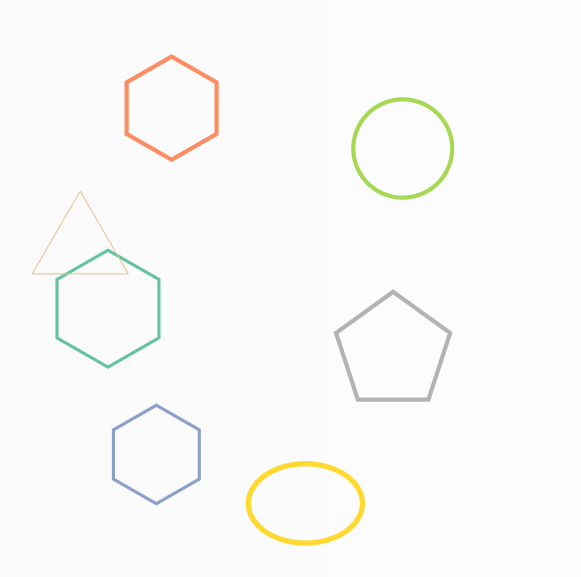[{"shape": "hexagon", "thickness": 1.5, "radius": 0.51, "center": [0.186, 0.465]}, {"shape": "hexagon", "thickness": 2, "radius": 0.45, "center": [0.295, 0.812]}, {"shape": "hexagon", "thickness": 1.5, "radius": 0.43, "center": [0.269, 0.212]}, {"shape": "circle", "thickness": 2, "radius": 0.43, "center": [0.693, 0.742]}, {"shape": "oval", "thickness": 2.5, "radius": 0.49, "center": [0.525, 0.127]}, {"shape": "triangle", "thickness": 0.5, "radius": 0.48, "center": [0.138, 0.573]}, {"shape": "pentagon", "thickness": 2, "radius": 0.52, "center": [0.676, 0.391]}]